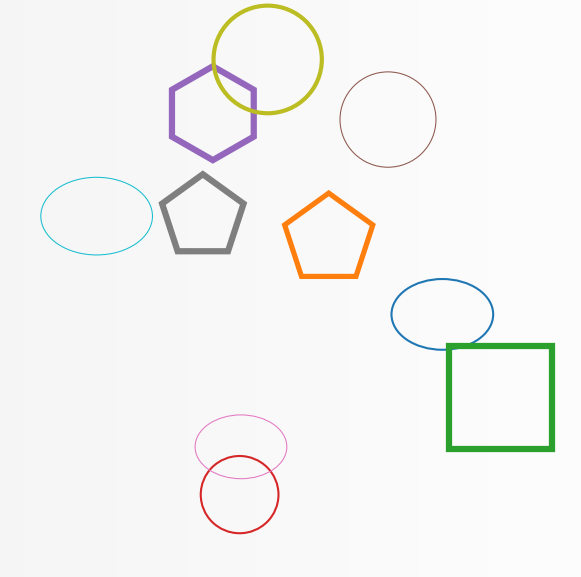[{"shape": "oval", "thickness": 1, "radius": 0.44, "center": [0.761, 0.455]}, {"shape": "pentagon", "thickness": 2.5, "radius": 0.4, "center": [0.566, 0.585]}, {"shape": "square", "thickness": 3, "radius": 0.44, "center": [0.861, 0.311]}, {"shape": "circle", "thickness": 1, "radius": 0.33, "center": [0.412, 0.143]}, {"shape": "hexagon", "thickness": 3, "radius": 0.41, "center": [0.366, 0.803]}, {"shape": "circle", "thickness": 0.5, "radius": 0.41, "center": [0.668, 0.792]}, {"shape": "oval", "thickness": 0.5, "radius": 0.39, "center": [0.415, 0.225]}, {"shape": "pentagon", "thickness": 3, "radius": 0.37, "center": [0.349, 0.624]}, {"shape": "circle", "thickness": 2, "radius": 0.47, "center": [0.461, 0.896]}, {"shape": "oval", "thickness": 0.5, "radius": 0.48, "center": [0.166, 0.625]}]